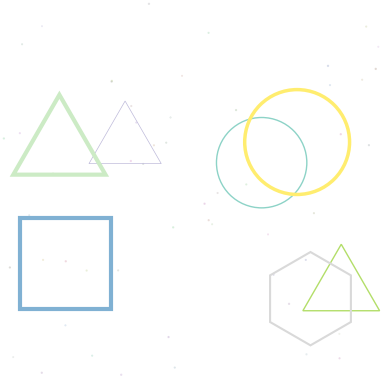[{"shape": "circle", "thickness": 1, "radius": 0.59, "center": [0.68, 0.577]}, {"shape": "triangle", "thickness": 0.5, "radius": 0.54, "center": [0.325, 0.629]}, {"shape": "square", "thickness": 3, "radius": 0.59, "center": [0.169, 0.315]}, {"shape": "triangle", "thickness": 1, "radius": 0.58, "center": [0.886, 0.25]}, {"shape": "hexagon", "thickness": 1.5, "radius": 0.61, "center": [0.806, 0.224]}, {"shape": "triangle", "thickness": 3, "radius": 0.69, "center": [0.154, 0.615]}, {"shape": "circle", "thickness": 2.5, "radius": 0.68, "center": [0.772, 0.631]}]